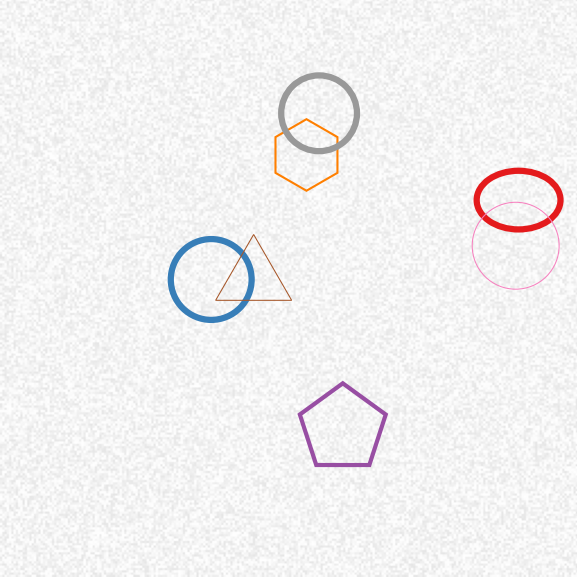[{"shape": "oval", "thickness": 3, "radius": 0.36, "center": [0.898, 0.653]}, {"shape": "circle", "thickness": 3, "radius": 0.35, "center": [0.366, 0.515]}, {"shape": "pentagon", "thickness": 2, "radius": 0.39, "center": [0.594, 0.257]}, {"shape": "hexagon", "thickness": 1, "radius": 0.31, "center": [0.531, 0.731]}, {"shape": "triangle", "thickness": 0.5, "radius": 0.38, "center": [0.439, 0.517]}, {"shape": "circle", "thickness": 0.5, "radius": 0.38, "center": [0.893, 0.574]}, {"shape": "circle", "thickness": 3, "radius": 0.33, "center": [0.553, 0.803]}]